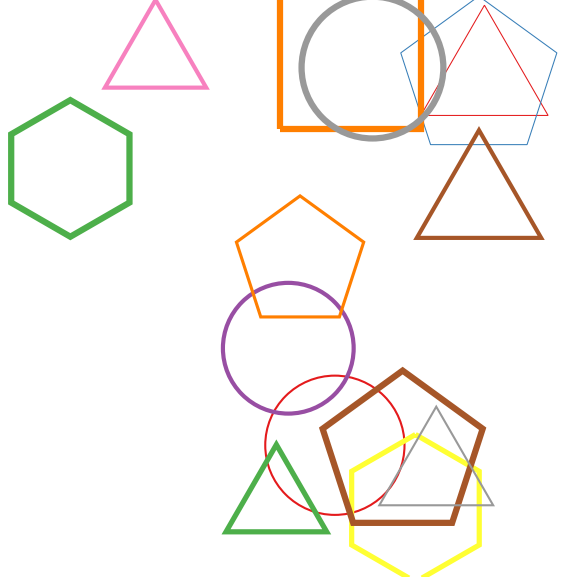[{"shape": "circle", "thickness": 1, "radius": 0.6, "center": [0.58, 0.228]}, {"shape": "triangle", "thickness": 0.5, "radius": 0.64, "center": [0.839, 0.863]}, {"shape": "pentagon", "thickness": 0.5, "radius": 0.71, "center": [0.829, 0.864]}, {"shape": "hexagon", "thickness": 3, "radius": 0.59, "center": [0.122, 0.707]}, {"shape": "triangle", "thickness": 2.5, "radius": 0.5, "center": [0.479, 0.129]}, {"shape": "circle", "thickness": 2, "radius": 0.57, "center": [0.499, 0.396]}, {"shape": "pentagon", "thickness": 1.5, "radius": 0.58, "center": [0.52, 0.544]}, {"shape": "square", "thickness": 3, "radius": 0.61, "center": [0.607, 0.898]}, {"shape": "hexagon", "thickness": 2.5, "radius": 0.64, "center": [0.719, 0.119]}, {"shape": "triangle", "thickness": 2, "radius": 0.62, "center": [0.829, 0.649]}, {"shape": "pentagon", "thickness": 3, "radius": 0.73, "center": [0.697, 0.212]}, {"shape": "triangle", "thickness": 2, "radius": 0.51, "center": [0.269, 0.898]}, {"shape": "triangle", "thickness": 1, "radius": 0.57, "center": [0.755, 0.181]}, {"shape": "circle", "thickness": 3, "radius": 0.61, "center": [0.645, 0.882]}]